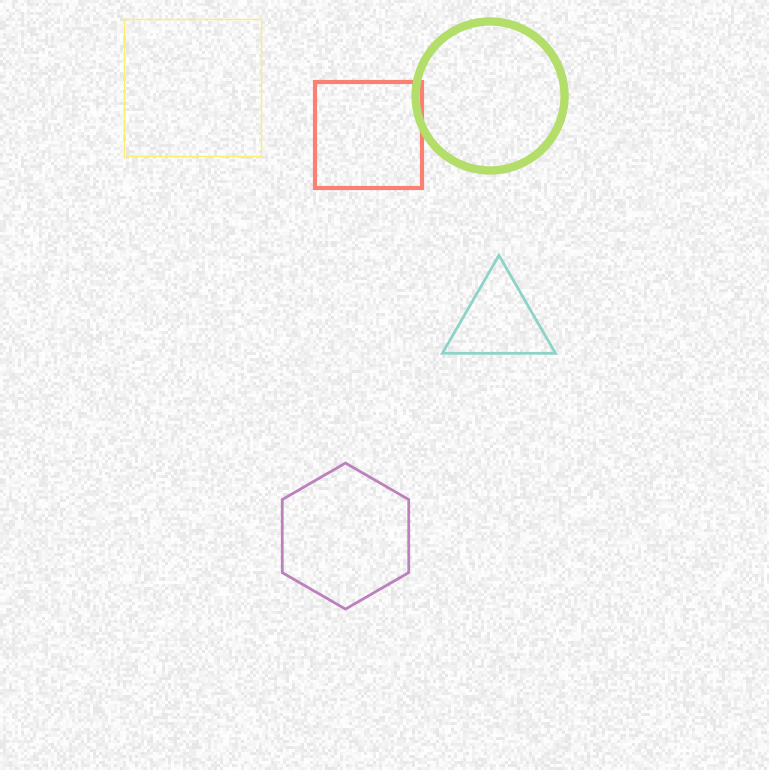[{"shape": "triangle", "thickness": 1, "radius": 0.42, "center": [0.648, 0.584]}, {"shape": "square", "thickness": 1.5, "radius": 0.35, "center": [0.479, 0.825]}, {"shape": "circle", "thickness": 3, "radius": 0.48, "center": [0.636, 0.875]}, {"shape": "hexagon", "thickness": 1, "radius": 0.47, "center": [0.449, 0.304]}, {"shape": "square", "thickness": 0.5, "radius": 0.45, "center": [0.25, 0.887]}]